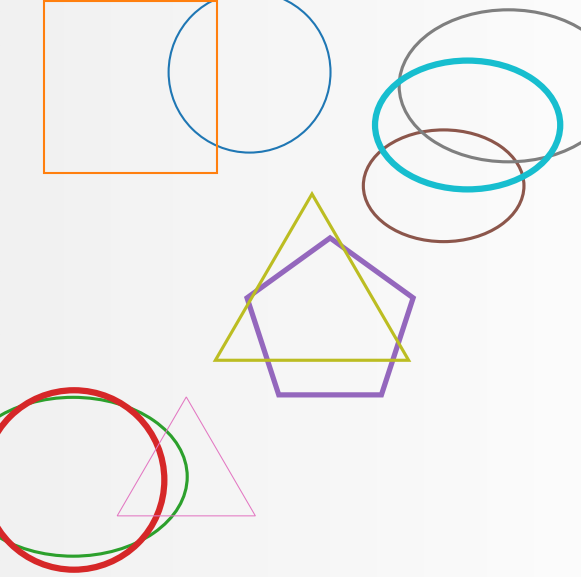[{"shape": "circle", "thickness": 1, "radius": 0.7, "center": [0.429, 0.874]}, {"shape": "square", "thickness": 1, "radius": 0.74, "center": [0.224, 0.848]}, {"shape": "oval", "thickness": 1.5, "radius": 0.98, "center": [0.126, 0.174]}, {"shape": "circle", "thickness": 3, "radius": 0.78, "center": [0.127, 0.168]}, {"shape": "pentagon", "thickness": 2.5, "radius": 0.75, "center": [0.568, 0.437]}, {"shape": "oval", "thickness": 1.5, "radius": 0.69, "center": [0.763, 0.677]}, {"shape": "triangle", "thickness": 0.5, "radius": 0.69, "center": [0.32, 0.175]}, {"shape": "oval", "thickness": 1.5, "radius": 0.94, "center": [0.875, 0.851]}, {"shape": "triangle", "thickness": 1.5, "radius": 0.96, "center": [0.537, 0.471]}, {"shape": "oval", "thickness": 3, "radius": 0.8, "center": [0.805, 0.783]}]